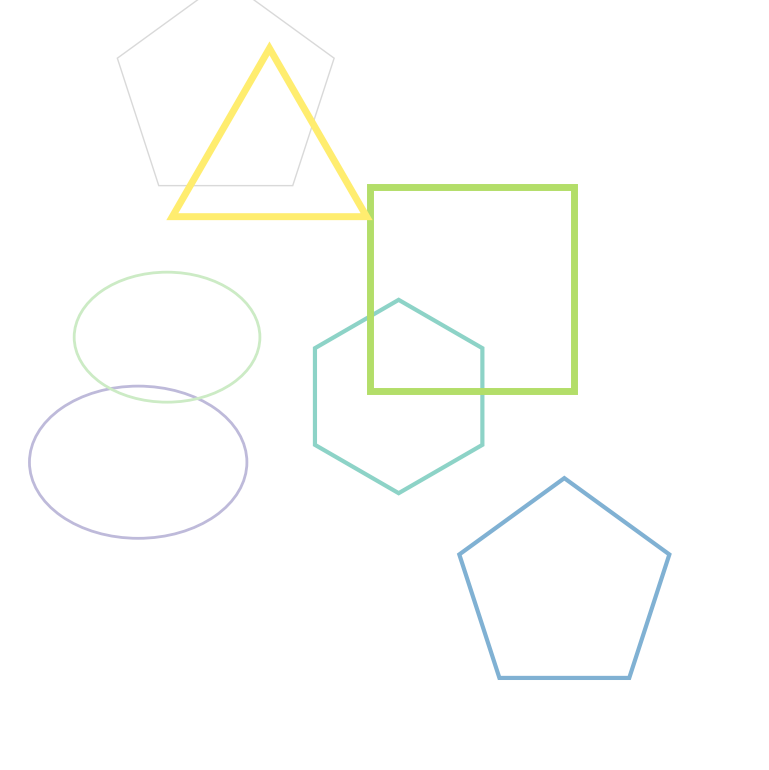[{"shape": "hexagon", "thickness": 1.5, "radius": 0.63, "center": [0.518, 0.485]}, {"shape": "oval", "thickness": 1, "radius": 0.71, "center": [0.179, 0.4]}, {"shape": "pentagon", "thickness": 1.5, "radius": 0.72, "center": [0.733, 0.236]}, {"shape": "square", "thickness": 2.5, "radius": 0.66, "center": [0.613, 0.625]}, {"shape": "pentagon", "thickness": 0.5, "radius": 0.74, "center": [0.293, 0.879]}, {"shape": "oval", "thickness": 1, "radius": 0.6, "center": [0.217, 0.562]}, {"shape": "triangle", "thickness": 2.5, "radius": 0.73, "center": [0.35, 0.791]}]